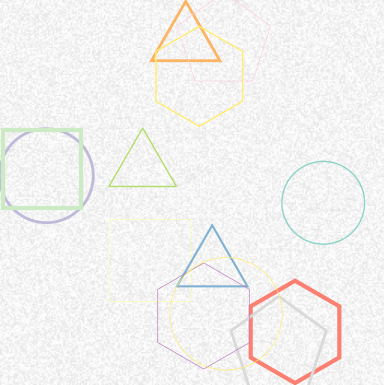[{"shape": "circle", "thickness": 1, "radius": 0.54, "center": [0.84, 0.473]}, {"shape": "square", "thickness": 0.5, "radius": 0.53, "center": [0.388, 0.324]}, {"shape": "circle", "thickness": 2, "radius": 0.61, "center": [0.12, 0.544]}, {"shape": "hexagon", "thickness": 3, "radius": 0.66, "center": [0.766, 0.138]}, {"shape": "triangle", "thickness": 1.5, "radius": 0.53, "center": [0.551, 0.309]}, {"shape": "triangle", "thickness": 2, "radius": 0.51, "center": [0.482, 0.894]}, {"shape": "triangle", "thickness": 1, "radius": 0.51, "center": [0.371, 0.566]}, {"shape": "pentagon", "thickness": 0.5, "radius": 0.64, "center": [0.581, 0.893]}, {"shape": "pentagon", "thickness": 2, "radius": 0.65, "center": [0.724, 0.1]}, {"shape": "hexagon", "thickness": 0.5, "radius": 0.69, "center": [0.529, 0.179]}, {"shape": "square", "thickness": 3, "radius": 0.51, "center": [0.108, 0.561]}, {"shape": "circle", "thickness": 0.5, "radius": 0.73, "center": [0.587, 0.185]}, {"shape": "hexagon", "thickness": 1, "radius": 0.65, "center": [0.517, 0.802]}]